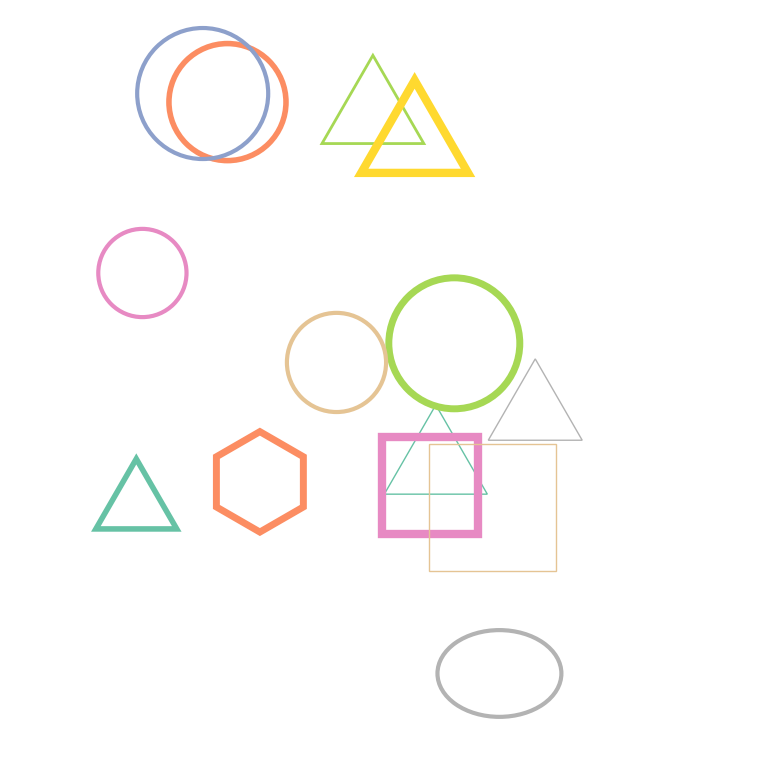[{"shape": "triangle", "thickness": 0.5, "radius": 0.39, "center": [0.566, 0.397]}, {"shape": "triangle", "thickness": 2, "radius": 0.3, "center": [0.177, 0.343]}, {"shape": "circle", "thickness": 2, "radius": 0.38, "center": [0.295, 0.867]}, {"shape": "hexagon", "thickness": 2.5, "radius": 0.33, "center": [0.338, 0.374]}, {"shape": "circle", "thickness": 1.5, "radius": 0.43, "center": [0.263, 0.879]}, {"shape": "circle", "thickness": 1.5, "radius": 0.29, "center": [0.185, 0.645]}, {"shape": "square", "thickness": 3, "radius": 0.31, "center": [0.558, 0.369]}, {"shape": "circle", "thickness": 2.5, "radius": 0.43, "center": [0.59, 0.554]}, {"shape": "triangle", "thickness": 1, "radius": 0.38, "center": [0.484, 0.852]}, {"shape": "triangle", "thickness": 3, "radius": 0.4, "center": [0.538, 0.816]}, {"shape": "circle", "thickness": 1.5, "radius": 0.32, "center": [0.437, 0.529]}, {"shape": "square", "thickness": 0.5, "radius": 0.41, "center": [0.64, 0.341]}, {"shape": "oval", "thickness": 1.5, "radius": 0.4, "center": [0.649, 0.125]}, {"shape": "triangle", "thickness": 0.5, "radius": 0.35, "center": [0.695, 0.463]}]